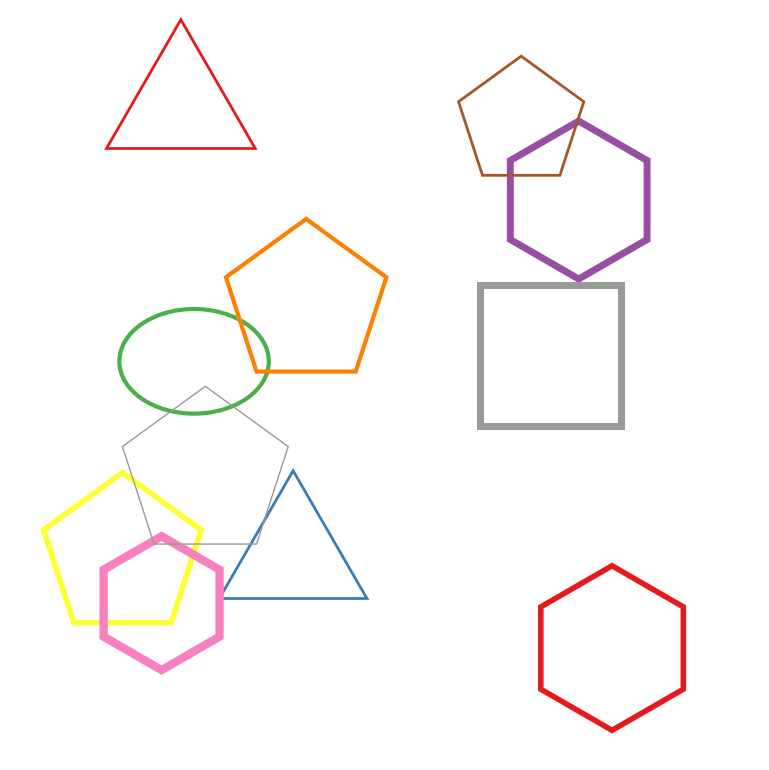[{"shape": "triangle", "thickness": 1, "radius": 0.56, "center": [0.235, 0.863]}, {"shape": "hexagon", "thickness": 2, "radius": 0.53, "center": [0.795, 0.158]}, {"shape": "triangle", "thickness": 1, "radius": 0.55, "center": [0.381, 0.278]}, {"shape": "oval", "thickness": 1.5, "radius": 0.49, "center": [0.252, 0.531]}, {"shape": "hexagon", "thickness": 2.5, "radius": 0.51, "center": [0.752, 0.74]}, {"shape": "pentagon", "thickness": 1.5, "radius": 0.55, "center": [0.398, 0.606]}, {"shape": "pentagon", "thickness": 2, "radius": 0.54, "center": [0.159, 0.279]}, {"shape": "pentagon", "thickness": 1, "radius": 0.43, "center": [0.677, 0.842]}, {"shape": "hexagon", "thickness": 3, "radius": 0.43, "center": [0.21, 0.217]}, {"shape": "square", "thickness": 2.5, "radius": 0.46, "center": [0.715, 0.539]}, {"shape": "pentagon", "thickness": 0.5, "radius": 0.57, "center": [0.267, 0.385]}]